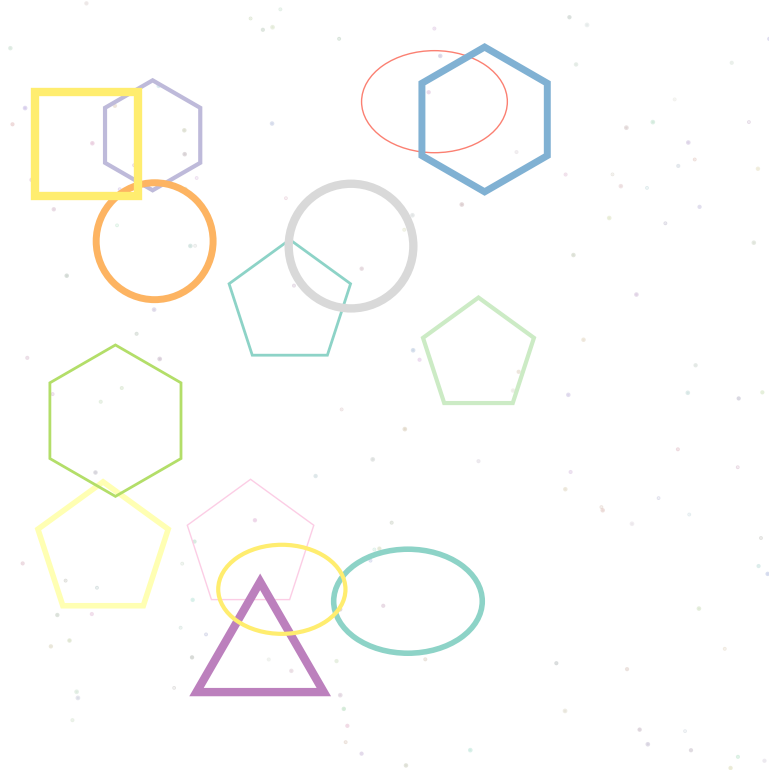[{"shape": "oval", "thickness": 2, "radius": 0.48, "center": [0.53, 0.219]}, {"shape": "pentagon", "thickness": 1, "radius": 0.41, "center": [0.376, 0.606]}, {"shape": "pentagon", "thickness": 2, "radius": 0.44, "center": [0.134, 0.285]}, {"shape": "hexagon", "thickness": 1.5, "radius": 0.36, "center": [0.198, 0.824]}, {"shape": "oval", "thickness": 0.5, "radius": 0.47, "center": [0.564, 0.868]}, {"shape": "hexagon", "thickness": 2.5, "radius": 0.47, "center": [0.629, 0.845]}, {"shape": "circle", "thickness": 2.5, "radius": 0.38, "center": [0.201, 0.687]}, {"shape": "hexagon", "thickness": 1, "radius": 0.49, "center": [0.15, 0.454]}, {"shape": "pentagon", "thickness": 0.5, "radius": 0.43, "center": [0.325, 0.291]}, {"shape": "circle", "thickness": 3, "radius": 0.4, "center": [0.456, 0.68]}, {"shape": "triangle", "thickness": 3, "radius": 0.48, "center": [0.338, 0.149]}, {"shape": "pentagon", "thickness": 1.5, "radius": 0.38, "center": [0.621, 0.538]}, {"shape": "oval", "thickness": 1.5, "radius": 0.41, "center": [0.366, 0.235]}, {"shape": "square", "thickness": 3, "radius": 0.34, "center": [0.112, 0.813]}]